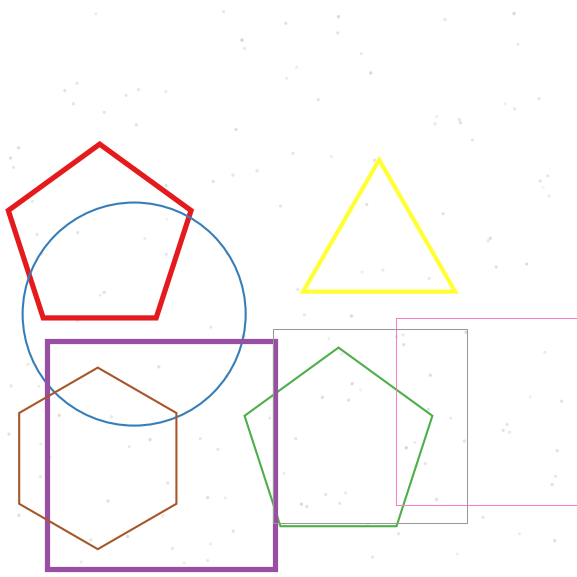[{"shape": "pentagon", "thickness": 2.5, "radius": 0.83, "center": [0.173, 0.583]}, {"shape": "circle", "thickness": 1, "radius": 0.97, "center": [0.232, 0.455]}, {"shape": "pentagon", "thickness": 1, "radius": 0.85, "center": [0.586, 0.226]}, {"shape": "square", "thickness": 2.5, "radius": 0.99, "center": [0.278, 0.211]}, {"shape": "triangle", "thickness": 2, "radius": 0.76, "center": [0.657, 0.57]}, {"shape": "hexagon", "thickness": 1, "radius": 0.79, "center": [0.169, 0.205]}, {"shape": "square", "thickness": 0.5, "radius": 0.81, "center": [0.848, 0.286]}, {"shape": "square", "thickness": 0.5, "radius": 0.84, "center": [0.641, 0.261]}]